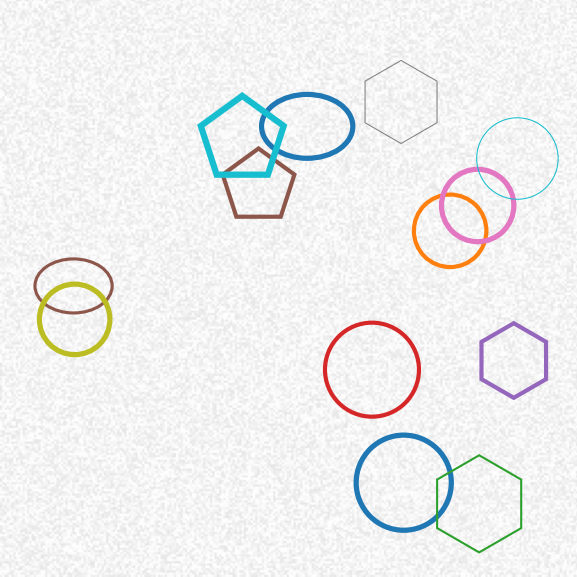[{"shape": "circle", "thickness": 2.5, "radius": 0.41, "center": [0.699, 0.163]}, {"shape": "oval", "thickness": 2.5, "radius": 0.4, "center": [0.532, 0.78]}, {"shape": "circle", "thickness": 2, "radius": 0.31, "center": [0.779, 0.599]}, {"shape": "hexagon", "thickness": 1, "radius": 0.42, "center": [0.83, 0.127]}, {"shape": "circle", "thickness": 2, "radius": 0.41, "center": [0.644, 0.359]}, {"shape": "hexagon", "thickness": 2, "radius": 0.32, "center": [0.89, 0.375]}, {"shape": "oval", "thickness": 1.5, "radius": 0.33, "center": [0.127, 0.504]}, {"shape": "pentagon", "thickness": 2, "radius": 0.33, "center": [0.448, 0.677]}, {"shape": "circle", "thickness": 2.5, "radius": 0.31, "center": [0.827, 0.643]}, {"shape": "hexagon", "thickness": 0.5, "radius": 0.36, "center": [0.694, 0.823]}, {"shape": "circle", "thickness": 2.5, "radius": 0.31, "center": [0.129, 0.446]}, {"shape": "pentagon", "thickness": 3, "radius": 0.38, "center": [0.419, 0.758]}, {"shape": "circle", "thickness": 0.5, "radius": 0.35, "center": [0.896, 0.725]}]